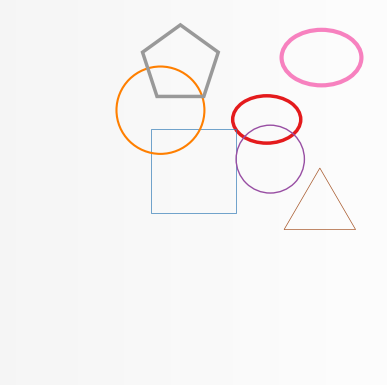[{"shape": "oval", "thickness": 2.5, "radius": 0.44, "center": [0.688, 0.69]}, {"shape": "square", "thickness": 0.5, "radius": 0.55, "center": [0.5, 0.555]}, {"shape": "circle", "thickness": 1, "radius": 0.44, "center": [0.697, 0.587]}, {"shape": "circle", "thickness": 1.5, "radius": 0.57, "center": [0.414, 0.714]}, {"shape": "triangle", "thickness": 0.5, "radius": 0.53, "center": [0.825, 0.457]}, {"shape": "oval", "thickness": 3, "radius": 0.52, "center": [0.83, 0.85]}, {"shape": "pentagon", "thickness": 2.5, "radius": 0.51, "center": [0.466, 0.833]}]